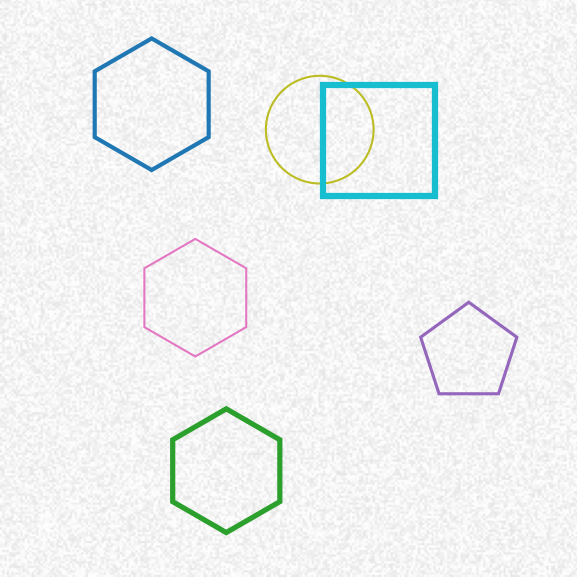[{"shape": "hexagon", "thickness": 2, "radius": 0.57, "center": [0.263, 0.819]}, {"shape": "hexagon", "thickness": 2.5, "radius": 0.54, "center": [0.392, 0.184]}, {"shape": "pentagon", "thickness": 1.5, "radius": 0.44, "center": [0.812, 0.388]}, {"shape": "hexagon", "thickness": 1, "radius": 0.51, "center": [0.338, 0.484]}, {"shape": "circle", "thickness": 1, "radius": 0.47, "center": [0.554, 0.775]}, {"shape": "square", "thickness": 3, "radius": 0.48, "center": [0.656, 0.756]}]